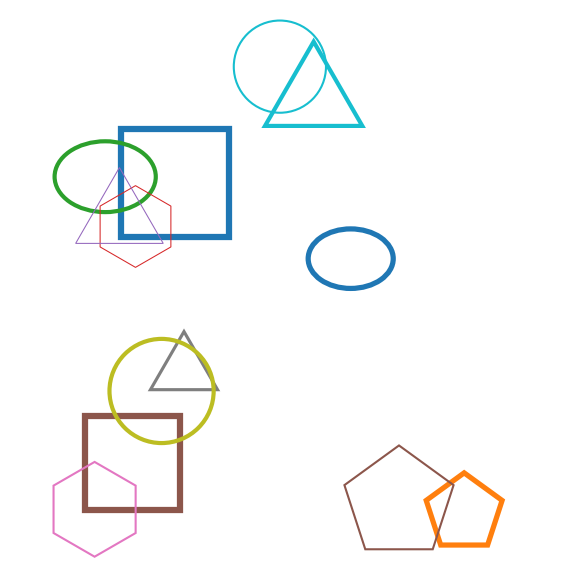[{"shape": "square", "thickness": 3, "radius": 0.47, "center": [0.302, 0.682]}, {"shape": "oval", "thickness": 2.5, "radius": 0.37, "center": [0.607, 0.551]}, {"shape": "pentagon", "thickness": 2.5, "radius": 0.35, "center": [0.804, 0.111]}, {"shape": "oval", "thickness": 2, "radius": 0.44, "center": [0.182, 0.693]}, {"shape": "hexagon", "thickness": 0.5, "radius": 0.35, "center": [0.235, 0.607]}, {"shape": "triangle", "thickness": 0.5, "radius": 0.44, "center": [0.207, 0.621]}, {"shape": "pentagon", "thickness": 1, "radius": 0.5, "center": [0.691, 0.128]}, {"shape": "square", "thickness": 3, "radius": 0.41, "center": [0.23, 0.197]}, {"shape": "hexagon", "thickness": 1, "radius": 0.41, "center": [0.164, 0.117]}, {"shape": "triangle", "thickness": 1.5, "radius": 0.34, "center": [0.319, 0.358]}, {"shape": "circle", "thickness": 2, "radius": 0.45, "center": [0.28, 0.322]}, {"shape": "circle", "thickness": 1, "radius": 0.4, "center": [0.485, 0.884]}, {"shape": "triangle", "thickness": 2, "radius": 0.49, "center": [0.543, 0.83]}]